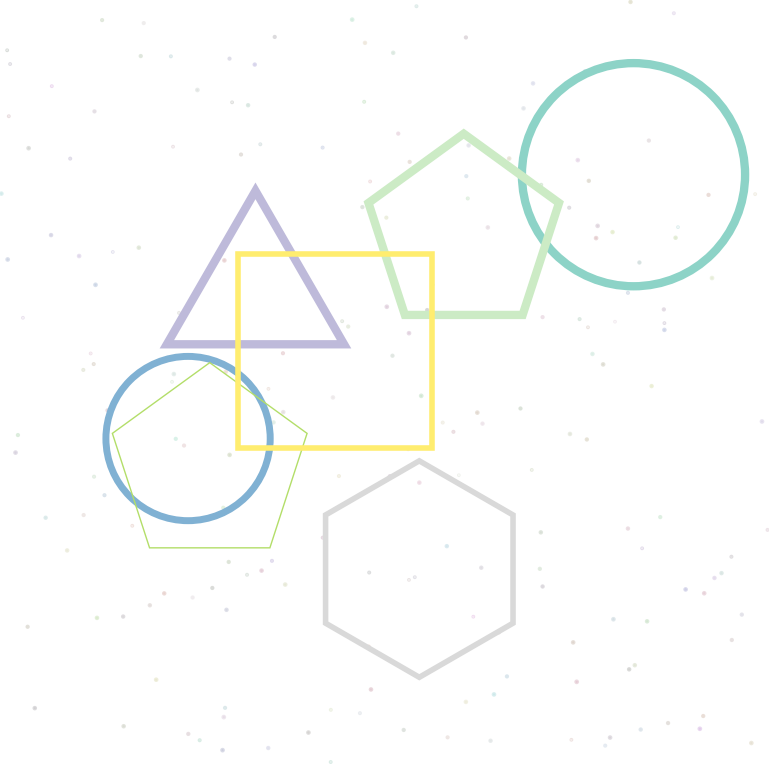[{"shape": "circle", "thickness": 3, "radius": 0.72, "center": [0.823, 0.773]}, {"shape": "triangle", "thickness": 3, "radius": 0.66, "center": [0.332, 0.619]}, {"shape": "circle", "thickness": 2.5, "radius": 0.53, "center": [0.244, 0.43]}, {"shape": "pentagon", "thickness": 0.5, "radius": 0.66, "center": [0.272, 0.396]}, {"shape": "hexagon", "thickness": 2, "radius": 0.7, "center": [0.545, 0.261]}, {"shape": "pentagon", "thickness": 3, "radius": 0.65, "center": [0.602, 0.696]}, {"shape": "square", "thickness": 2, "radius": 0.63, "center": [0.435, 0.544]}]